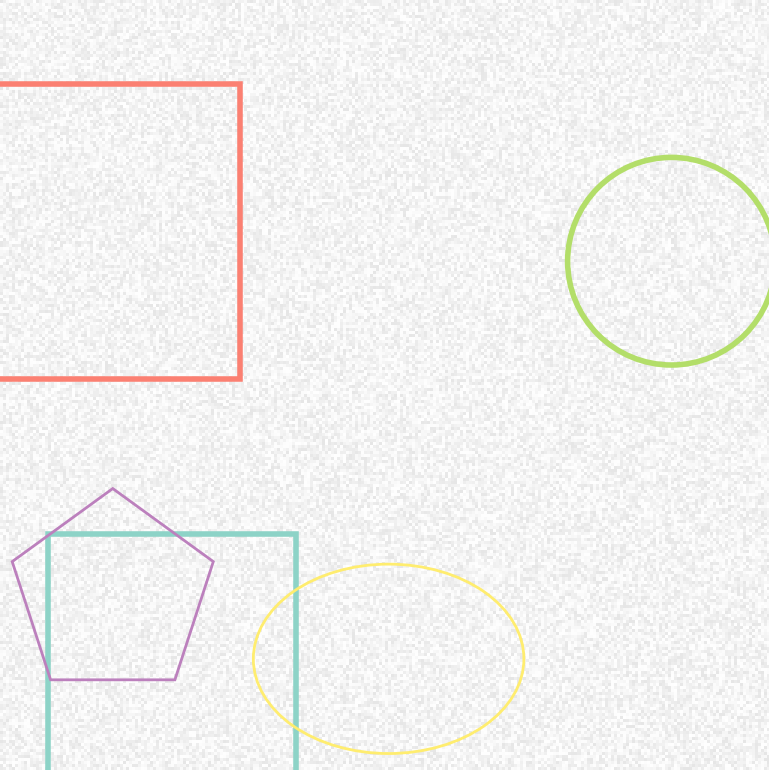[{"shape": "square", "thickness": 2, "radius": 0.81, "center": [0.223, 0.146]}, {"shape": "square", "thickness": 2, "radius": 0.96, "center": [0.12, 0.699]}, {"shape": "circle", "thickness": 2, "radius": 0.67, "center": [0.872, 0.661]}, {"shape": "pentagon", "thickness": 1, "radius": 0.69, "center": [0.146, 0.228]}, {"shape": "oval", "thickness": 1, "radius": 0.88, "center": [0.505, 0.144]}]